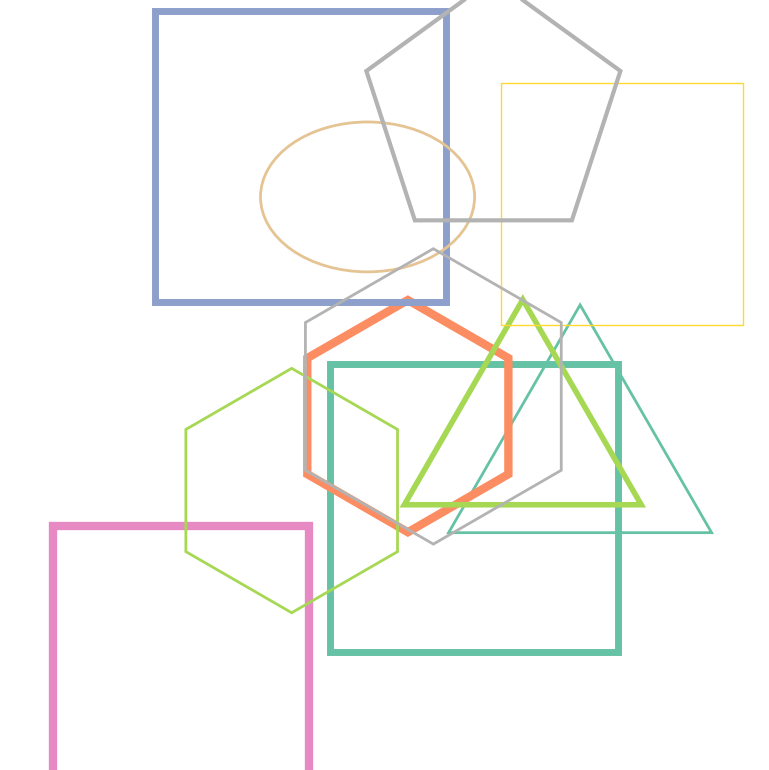[{"shape": "square", "thickness": 2.5, "radius": 0.94, "center": [0.615, 0.34]}, {"shape": "triangle", "thickness": 1, "radius": 0.99, "center": [0.753, 0.407]}, {"shape": "hexagon", "thickness": 3, "radius": 0.75, "center": [0.53, 0.46]}, {"shape": "square", "thickness": 2.5, "radius": 0.94, "center": [0.39, 0.796]}, {"shape": "square", "thickness": 3, "radius": 0.83, "center": [0.235, 0.151]}, {"shape": "hexagon", "thickness": 1, "radius": 0.79, "center": [0.379, 0.363]}, {"shape": "triangle", "thickness": 2, "radius": 0.89, "center": [0.679, 0.433]}, {"shape": "square", "thickness": 0.5, "radius": 0.79, "center": [0.808, 0.735]}, {"shape": "oval", "thickness": 1, "radius": 0.7, "center": [0.477, 0.744]}, {"shape": "pentagon", "thickness": 1.5, "radius": 0.87, "center": [0.641, 0.854]}, {"shape": "hexagon", "thickness": 1, "radius": 0.96, "center": [0.563, 0.485]}]